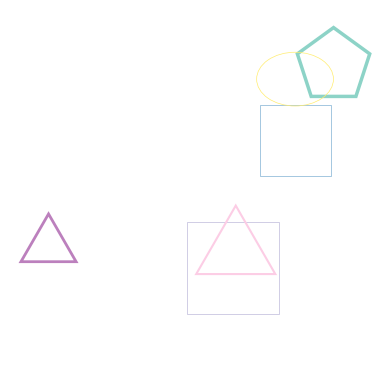[{"shape": "pentagon", "thickness": 2.5, "radius": 0.49, "center": [0.866, 0.83]}, {"shape": "square", "thickness": 0.5, "radius": 0.6, "center": [0.605, 0.303]}, {"shape": "square", "thickness": 0.5, "radius": 0.46, "center": [0.767, 0.635]}, {"shape": "triangle", "thickness": 1.5, "radius": 0.59, "center": [0.612, 0.347]}, {"shape": "triangle", "thickness": 2, "radius": 0.41, "center": [0.126, 0.362]}, {"shape": "oval", "thickness": 0.5, "radius": 0.5, "center": [0.766, 0.795]}]